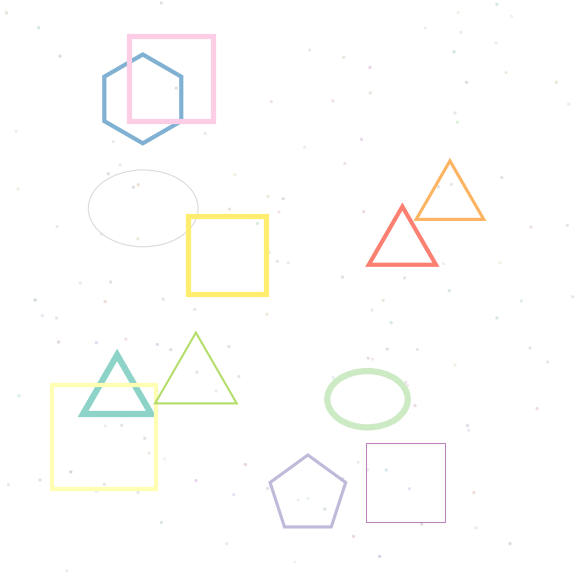[{"shape": "triangle", "thickness": 3, "radius": 0.34, "center": [0.203, 0.316]}, {"shape": "square", "thickness": 2, "radius": 0.45, "center": [0.18, 0.242]}, {"shape": "pentagon", "thickness": 1.5, "radius": 0.34, "center": [0.533, 0.142]}, {"shape": "triangle", "thickness": 2, "radius": 0.34, "center": [0.697, 0.574]}, {"shape": "hexagon", "thickness": 2, "radius": 0.38, "center": [0.247, 0.828]}, {"shape": "triangle", "thickness": 1.5, "radius": 0.34, "center": [0.779, 0.653]}, {"shape": "triangle", "thickness": 1, "radius": 0.41, "center": [0.339, 0.341]}, {"shape": "square", "thickness": 2.5, "radius": 0.36, "center": [0.297, 0.863]}, {"shape": "oval", "thickness": 0.5, "radius": 0.48, "center": [0.248, 0.638]}, {"shape": "square", "thickness": 0.5, "radius": 0.34, "center": [0.702, 0.164]}, {"shape": "oval", "thickness": 3, "radius": 0.35, "center": [0.636, 0.308]}, {"shape": "square", "thickness": 2.5, "radius": 0.34, "center": [0.392, 0.558]}]